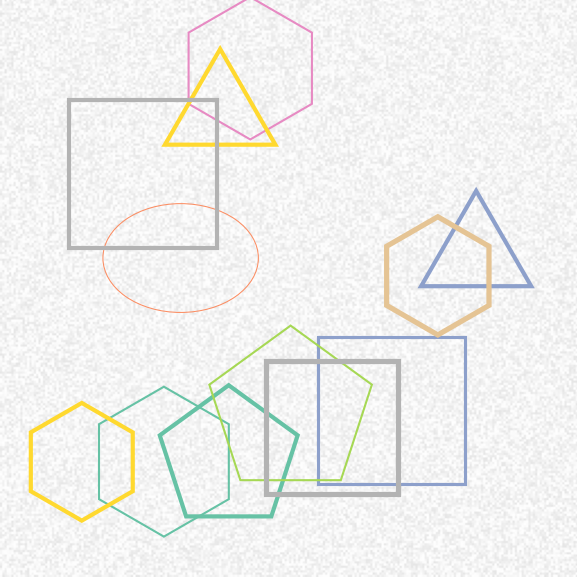[{"shape": "hexagon", "thickness": 1, "radius": 0.65, "center": [0.284, 0.2]}, {"shape": "pentagon", "thickness": 2, "radius": 0.63, "center": [0.396, 0.207]}, {"shape": "oval", "thickness": 0.5, "radius": 0.67, "center": [0.313, 0.552]}, {"shape": "triangle", "thickness": 2, "radius": 0.55, "center": [0.825, 0.559]}, {"shape": "square", "thickness": 1.5, "radius": 0.64, "center": [0.677, 0.289]}, {"shape": "hexagon", "thickness": 1, "radius": 0.62, "center": [0.433, 0.881]}, {"shape": "pentagon", "thickness": 1, "radius": 0.74, "center": [0.503, 0.287]}, {"shape": "hexagon", "thickness": 2, "radius": 0.51, "center": [0.142, 0.199]}, {"shape": "triangle", "thickness": 2, "radius": 0.55, "center": [0.381, 0.804]}, {"shape": "hexagon", "thickness": 2.5, "radius": 0.51, "center": [0.758, 0.521]}, {"shape": "square", "thickness": 2.5, "radius": 0.58, "center": [0.575, 0.258]}, {"shape": "square", "thickness": 2, "radius": 0.64, "center": [0.248, 0.698]}]